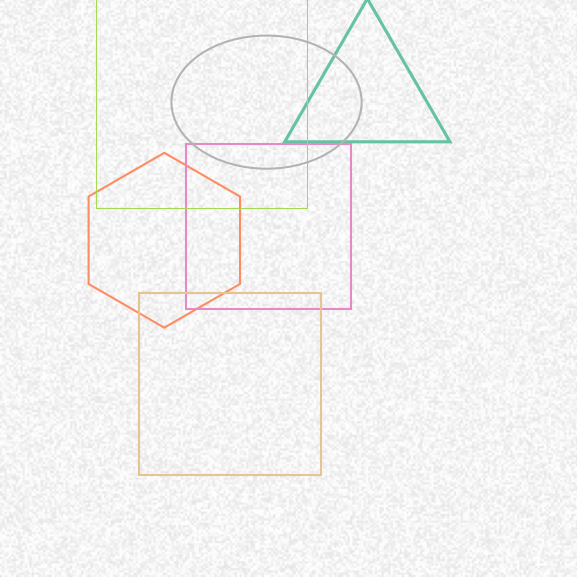[{"shape": "triangle", "thickness": 1.5, "radius": 0.83, "center": [0.636, 0.836]}, {"shape": "hexagon", "thickness": 1, "radius": 0.76, "center": [0.285, 0.583]}, {"shape": "square", "thickness": 1, "radius": 0.71, "center": [0.464, 0.608]}, {"shape": "square", "thickness": 0.5, "radius": 0.91, "center": [0.349, 0.821]}, {"shape": "square", "thickness": 1, "radius": 0.79, "center": [0.398, 0.334]}, {"shape": "oval", "thickness": 1, "radius": 0.82, "center": [0.462, 0.822]}]